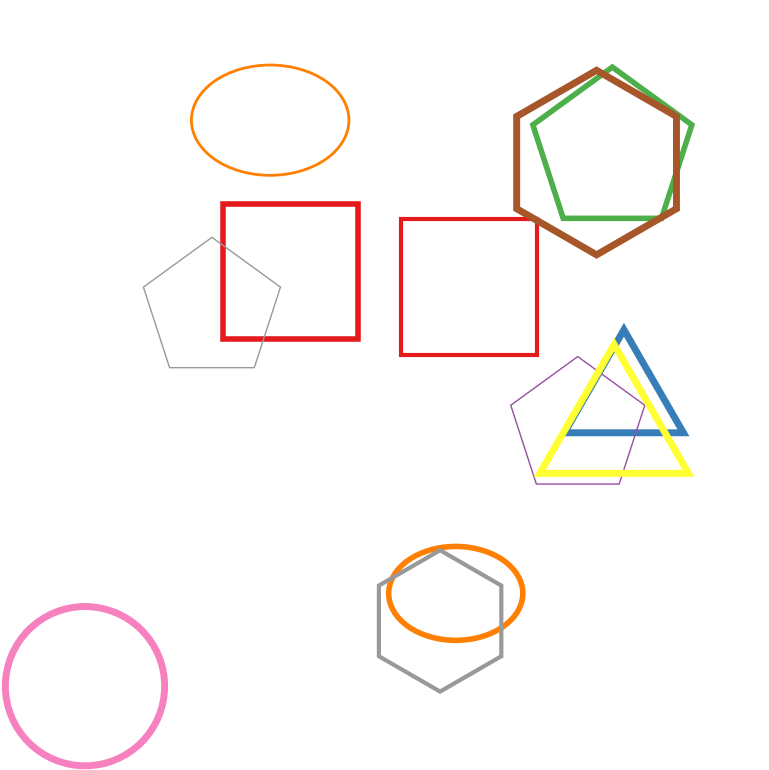[{"shape": "square", "thickness": 1.5, "radius": 0.44, "center": [0.609, 0.627]}, {"shape": "square", "thickness": 2, "radius": 0.44, "center": [0.377, 0.647]}, {"shape": "triangle", "thickness": 2.5, "radius": 0.45, "center": [0.81, 0.483]}, {"shape": "pentagon", "thickness": 2, "radius": 0.54, "center": [0.795, 0.804]}, {"shape": "pentagon", "thickness": 0.5, "radius": 0.46, "center": [0.75, 0.445]}, {"shape": "oval", "thickness": 1, "radius": 0.51, "center": [0.351, 0.844]}, {"shape": "oval", "thickness": 2, "radius": 0.44, "center": [0.592, 0.229]}, {"shape": "triangle", "thickness": 2.5, "radius": 0.56, "center": [0.798, 0.441]}, {"shape": "hexagon", "thickness": 2.5, "radius": 0.6, "center": [0.775, 0.789]}, {"shape": "circle", "thickness": 2.5, "radius": 0.52, "center": [0.11, 0.109]}, {"shape": "hexagon", "thickness": 1.5, "radius": 0.46, "center": [0.572, 0.194]}, {"shape": "pentagon", "thickness": 0.5, "radius": 0.47, "center": [0.275, 0.598]}]